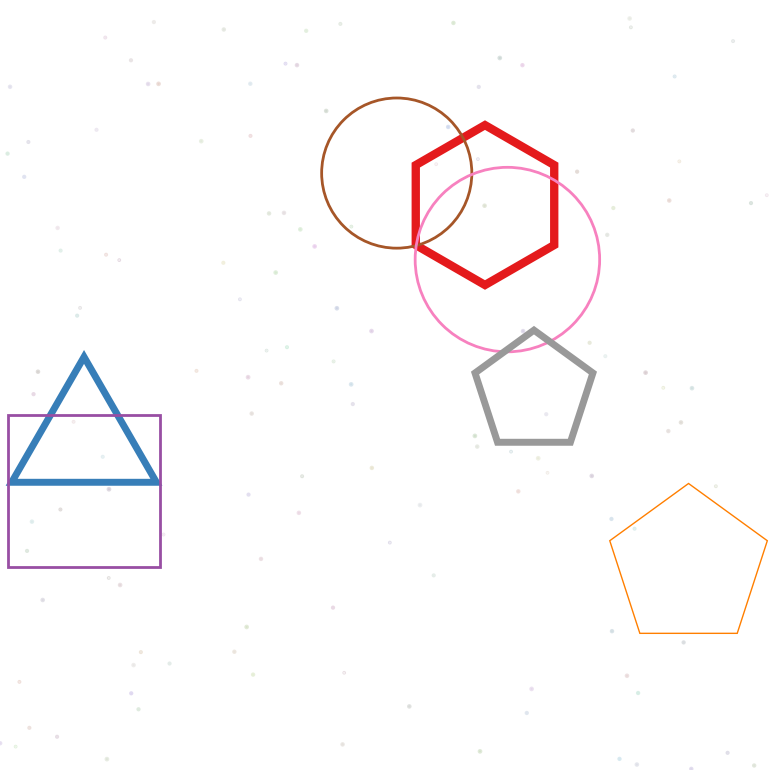[{"shape": "hexagon", "thickness": 3, "radius": 0.52, "center": [0.63, 0.734]}, {"shape": "triangle", "thickness": 2.5, "radius": 0.54, "center": [0.109, 0.428]}, {"shape": "square", "thickness": 1, "radius": 0.49, "center": [0.109, 0.362]}, {"shape": "pentagon", "thickness": 0.5, "radius": 0.54, "center": [0.894, 0.265]}, {"shape": "circle", "thickness": 1, "radius": 0.49, "center": [0.515, 0.775]}, {"shape": "circle", "thickness": 1, "radius": 0.6, "center": [0.659, 0.663]}, {"shape": "pentagon", "thickness": 2.5, "radius": 0.4, "center": [0.693, 0.491]}]